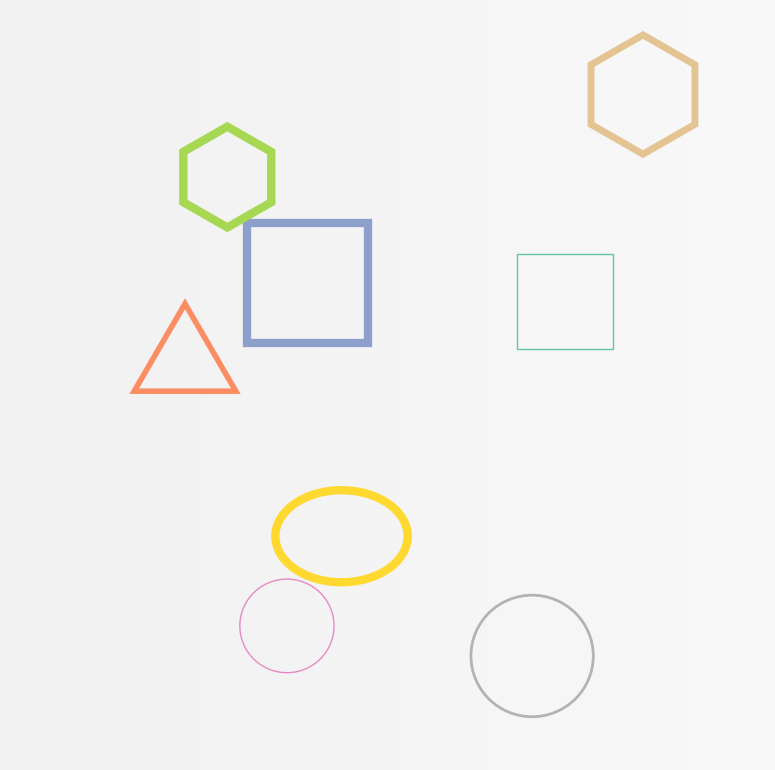[{"shape": "square", "thickness": 0.5, "radius": 0.31, "center": [0.729, 0.609]}, {"shape": "triangle", "thickness": 2, "radius": 0.38, "center": [0.239, 0.53]}, {"shape": "square", "thickness": 3, "radius": 0.39, "center": [0.397, 0.633]}, {"shape": "circle", "thickness": 0.5, "radius": 0.3, "center": [0.37, 0.187]}, {"shape": "hexagon", "thickness": 3, "radius": 0.33, "center": [0.293, 0.77]}, {"shape": "oval", "thickness": 3, "radius": 0.43, "center": [0.441, 0.304]}, {"shape": "hexagon", "thickness": 2.5, "radius": 0.39, "center": [0.83, 0.877]}, {"shape": "circle", "thickness": 1, "radius": 0.39, "center": [0.687, 0.148]}]